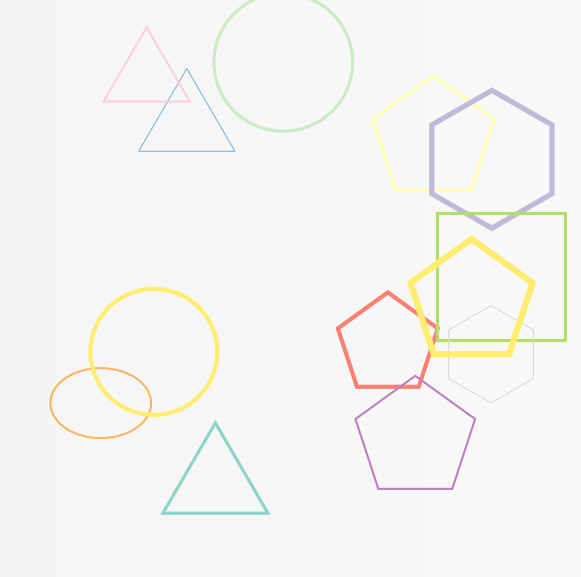[{"shape": "triangle", "thickness": 1.5, "radius": 0.52, "center": [0.371, 0.163]}, {"shape": "pentagon", "thickness": 1.5, "radius": 0.55, "center": [0.746, 0.758]}, {"shape": "hexagon", "thickness": 2.5, "radius": 0.6, "center": [0.846, 0.723]}, {"shape": "pentagon", "thickness": 2, "radius": 0.45, "center": [0.667, 0.402]}, {"shape": "triangle", "thickness": 0.5, "radius": 0.48, "center": [0.321, 0.785]}, {"shape": "oval", "thickness": 1, "radius": 0.43, "center": [0.173, 0.301]}, {"shape": "square", "thickness": 1.5, "radius": 0.55, "center": [0.862, 0.521]}, {"shape": "triangle", "thickness": 1, "radius": 0.43, "center": [0.252, 0.866]}, {"shape": "hexagon", "thickness": 0.5, "radius": 0.42, "center": [0.845, 0.386]}, {"shape": "pentagon", "thickness": 1, "radius": 0.54, "center": [0.714, 0.24]}, {"shape": "circle", "thickness": 1.5, "radius": 0.6, "center": [0.487, 0.891]}, {"shape": "pentagon", "thickness": 3, "radius": 0.55, "center": [0.811, 0.475]}, {"shape": "circle", "thickness": 2, "radius": 0.55, "center": [0.265, 0.39]}]